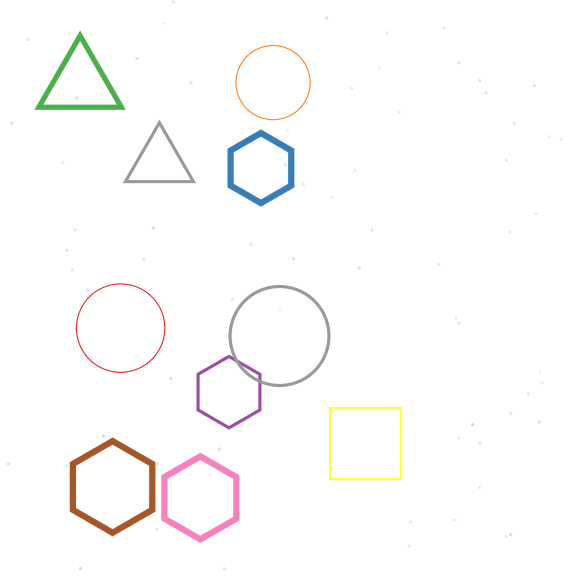[{"shape": "circle", "thickness": 0.5, "radius": 0.38, "center": [0.209, 0.431]}, {"shape": "hexagon", "thickness": 3, "radius": 0.3, "center": [0.452, 0.708]}, {"shape": "triangle", "thickness": 2.5, "radius": 0.41, "center": [0.139, 0.855]}, {"shape": "hexagon", "thickness": 1.5, "radius": 0.31, "center": [0.396, 0.32]}, {"shape": "circle", "thickness": 0.5, "radius": 0.32, "center": [0.473, 0.856]}, {"shape": "square", "thickness": 1, "radius": 0.31, "center": [0.633, 0.231]}, {"shape": "hexagon", "thickness": 3, "radius": 0.4, "center": [0.195, 0.156]}, {"shape": "hexagon", "thickness": 3, "radius": 0.36, "center": [0.347, 0.137]}, {"shape": "triangle", "thickness": 1.5, "radius": 0.34, "center": [0.276, 0.719]}, {"shape": "circle", "thickness": 1.5, "radius": 0.43, "center": [0.484, 0.417]}]